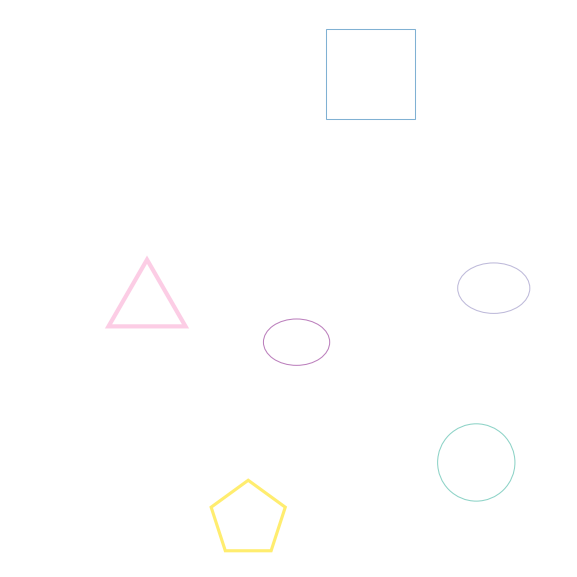[{"shape": "circle", "thickness": 0.5, "radius": 0.33, "center": [0.825, 0.198]}, {"shape": "oval", "thickness": 0.5, "radius": 0.31, "center": [0.855, 0.5]}, {"shape": "square", "thickness": 0.5, "radius": 0.39, "center": [0.641, 0.871]}, {"shape": "triangle", "thickness": 2, "radius": 0.38, "center": [0.255, 0.472]}, {"shape": "oval", "thickness": 0.5, "radius": 0.29, "center": [0.514, 0.407]}, {"shape": "pentagon", "thickness": 1.5, "radius": 0.34, "center": [0.43, 0.1]}]